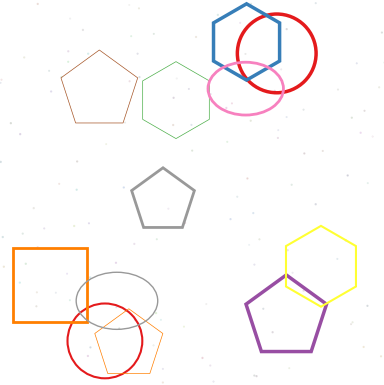[{"shape": "circle", "thickness": 2.5, "radius": 0.51, "center": [0.719, 0.861]}, {"shape": "circle", "thickness": 1.5, "radius": 0.49, "center": [0.272, 0.115]}, {"shape": "hexagon", "thickness": 2.5, "radius": 0.5, "center": [0.64, 0.891]}, {"shape": "hexagon", "thickness": 0.5, "radius": 0.5, "center": [0.457, 0.74]}, {"shape": "pentagon", "thickness": 2.5, "radius": 0.55, "center": [0.744, 0.176]}, {"shape": "square", "thickness": 2, "radius": 0.48, "center": [0.13, 0.259]}, {"shape": "pentagon", "thickness": 0.5, "radius": 0.46, "center": [0.335, 0.105]}, {"shape": "hexagon", "thickness": 1.5, "radius": 0.52, "center": [0.834, 0.308]}, {"shape": "pentagon", "thickness": 0.5, "radius": 0.52, "center": [0.258, 0.765]}, {"shape": "oval", "thickness": 2, "radius": 0.49, "center": [0.638, 0.77]}, {"shape": "pentagon", "thickness": 2, "radius": 0.43, "center": [0.423, 0.479]}, {"shape": "oval", "thickness": 1, "radius": 0.53, "center": [0.304, 0.219]}]